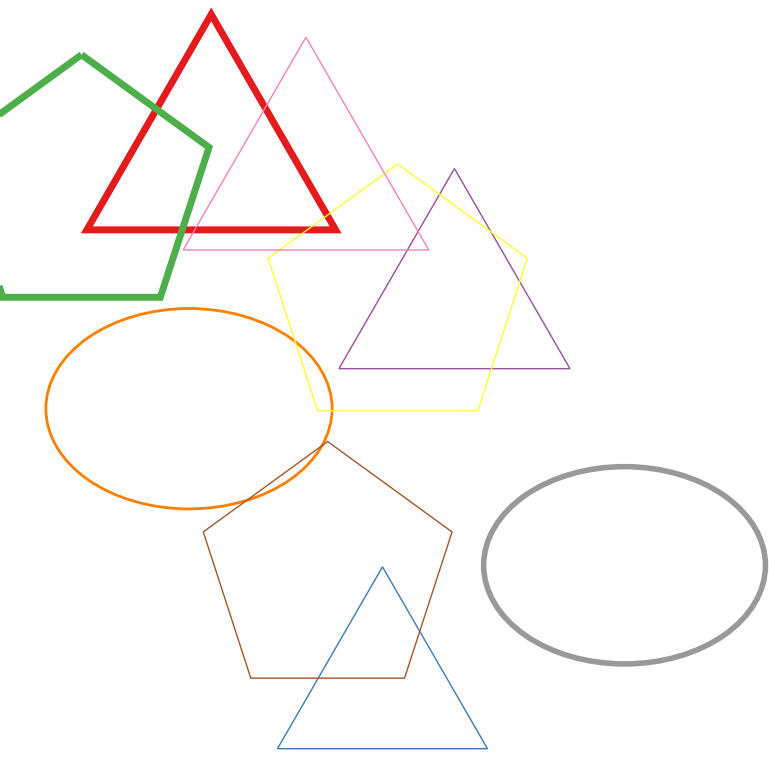[{"shape": "triangle", "thickness": 2.5, "radius": 0.93, "center": [0.274, 0.795]}, {"shape": "triangle", "thickness": 0.5, "radius": 0.79, "center": [0.497, 0.106]}, {"shape": "pentagon", "thickness": 2.5, "radius": 0.87, "center": [0.106, 0.755]}, {"shape": "triangle", "thickness": 0.5, "radius": 0.87, "center": [0.59, 0.608]}, {"shape": "oval", "thickness": 1, "radius": 0.93, "center": [0.245, 0.469]}, {"shape": "pentagon", "thickness": 0.5, "radius": 0.89, "center": [0.517, 0.61]}, {"shape": "pentagon", "thickness": 0.5, "radius": 0.85, "center": [0.426, 0.257]}, {"shape": "triangle", "thickness": 0.5, "radius": 0.92, "center": [0.397, 0.767]}, {"shape": "oval", "thickness": 2, "radius": 0.91, "center": [0.811, 0.266]}]